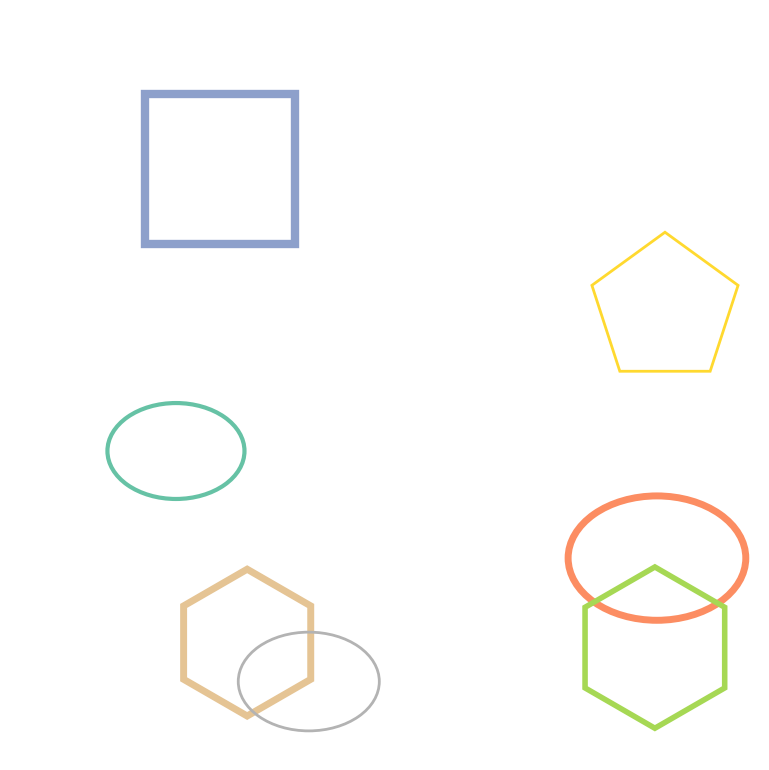[{"shape": "oval", "thickness": 1.5, "radius": 0.44, "center": [0.229, 0.414]}, {"shape": "oval", "thickness": 2.5, "radius": 0.58, "center": [0.853, 0.275]}, {"shape": "square", "thickness": 3, "radius": 0.49, "center": [0.286, 0.781]}, {"shape": "hexagon", "thickness": 2, "radius": 0.52, "center": [0.85, 0.159]}, {"shape": "pentagon", "thickness": 1, "radius": 0.5, "center": [0.864, 0.599]}, {"shape": "hexagon", "thickness": 2.5, "radius": 0.48, "center": [0.321, 0.165]}, {"shape": "oval", "thickness": 1, "radius": 0.46, "center": [0.401, 0.115]}]